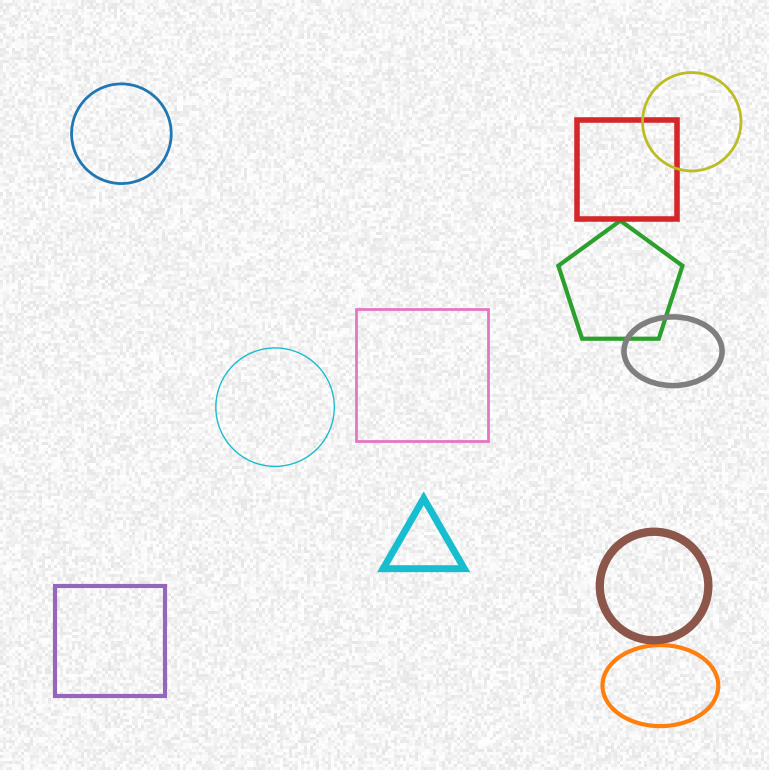[{"shape": "circle", "thickness": 1, "radius": 0.32, "center": [0.158, 0.826]}, {"shape": "oval", "thickness": 1.5, "radius": 0.38, "center": [0.858, 0.11]}, {"shape": "pentagon", "thickness": 1.5, "radius": 0.42, "center": [0.806, 0.629]}, {"shape": "square", "thickness": 2, "radius": 0.32, "center": [0.814, 0.78]}, {"shape": "square", "thickness": 1.5, "radius": 0.36, "center": [0.143, 0.167]}, {"shape": "circle", "thickness": 3, "radius": 0.35, "center": [0.849, 0.239]}, {"shape": "square", "thickness": 1, "radius": 0.43, "center": [0.548, 0.513]}, {"shape": "oval", "thickness": 2, "radius": 0.32, "center": [0.874, 0.544]}, {"shape": "circle", "thickness": 1, "radius": 0.32, "center": [0.898, 0.842]}, {"shape": "circle", "thickness": 0.5, "radius": 0.38, "center": [0.357, 0.471]}, {"shape": "triangle", "thickness": 2.5, "radius": 0.3, "center": [0.55, 0.292]}]